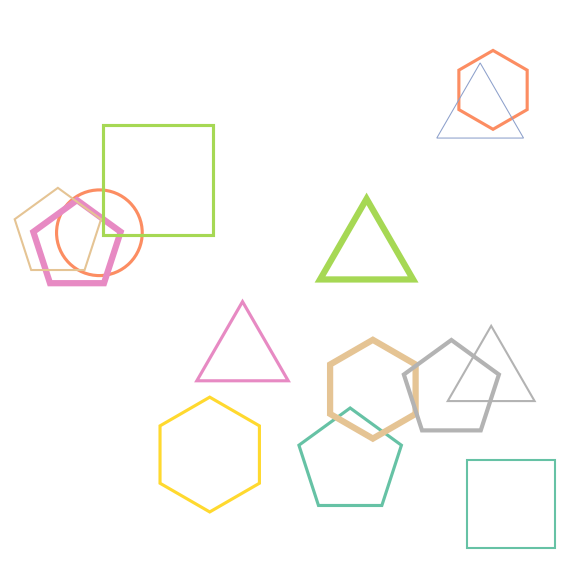[{"shape": "square", "thickness": 1, "radius": 0.38, "center": [0.884, 0.126]}, {"shape": "pentagon", "thickness": 1.5, "radius": 0.47, "center": [0.606, 0.199]}, {"shape": "hexagon", "thickness": 1.5, "radius": 0.34, "center": [0.854, 0.844]}, {"shape": "circle", "thickness": 1.5, "radius": 0.37, "center": [0.172, 0.596]}, {"shape": "triangle", "thickness": 0.5, "radius": 0.43, "center": [0.831, 0.803]}, {"shape": "pentagon", "thickness": 3, "radius": 0.4, "center": [0.133, 0.573]}, {"shape": "triangle", "thickness": 1.5, "radius": 0.46, "center": [0.42, 0.385]}, {"shape": "triangle", "thickness": 3, "radius": 0.47, "center": [0.635, 0.562]}, {"shape": "square", "thickness": 1.5, "radius": 0.48, "center": [0.273, 0.687]}, {"shape": "hexagon", "thickness": 1.5, "radius": 0.5, "center": [0.363, 0.212]}, {"shape": "hexagon", "thickness": 3, "radius": 0.43, "center": [0.646, 0.325]}, {"shape": "pentagon", "thickness": 1, "radius": 0.39, "center": [0.1, 0.595]}, {"shape": "triangle", "thickness": 1, "radius": 0.43, "center": [0.851, 0.348]}, {"shape": "pentagon", "thickness": 2, "radius": 0.43, "center": [0.782, 0.324]}]